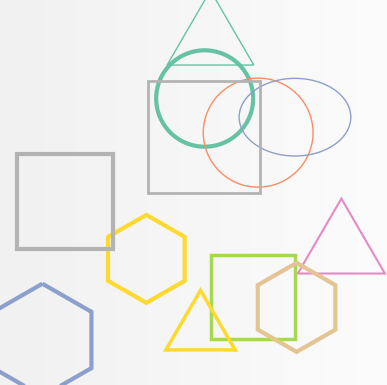[{"shape": "circle", "thickness": 3, "radius": 0.63, "center": [0.528, 0.744]}, {"shape": "triangle", "thickness": 1, "radius": 0.65, "center": [0.543, 0.896]}, {"shape": "circle", "thickness": 1, "radius": 0.71, "center": [0.666, 0.655]}, {"shape": "hexagon", "thickness": 3, "radius": 0.73, "center": [0.109, 0.117]}, {"shape": "oval", "thickness": 1, "radius": 0.72, "center": [0.761, 0.696]}, {"shape": "triangle", "thickness": 1.5, "radius": 0.65, "center": [0.881, 0.354]}, {"shape": "square", "thickness": 2.5, "radius": 0.55, "center": [0.653, 0.229]}, {"shape": "hexagon", "thickness": 3, "radius": 0.57, "center": [0.378, 0.328]}, {"shape": "triangle", "thickness": 2.5, "radius": 0.52, "center": [0.517, 0.143]}, {"shape": "hexagon", "thickness": 3, "radius": 0.58, "center": [0.765, 0.202]}, {"shape": "square", "thickness": 2, "radius": 0.72, "center": [0.527, 0.644]}, {"shape": "square", "thickness": 3, "radius": 0.62, "center": [0.167, 0.476]}]